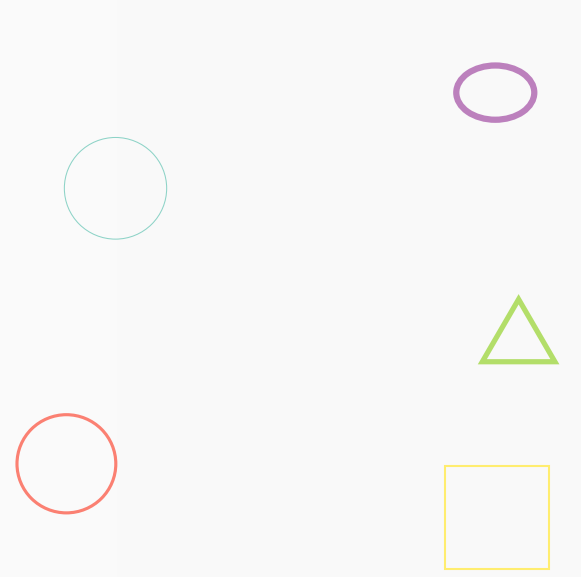[{"shape": "circle", "thickness": 0.5, "radius": 0.44, "center": [0.199, 0.673]}, {"shape": "circle", "thickness": 1.5, "radius": 0.43, "center": [0.114, 0.196]}, {"shape": "triangle", "thickness": 2.5, "radius": 0.36, "center": [0.892, 0.409]}, {"shape": "oval", "thickness": 3, "radius": 0.34, "center": [0.852, 0.839]}, {"shape": "square", "thickness": 1, "radius": 0.44, "center": [0.855, 0.103]}]